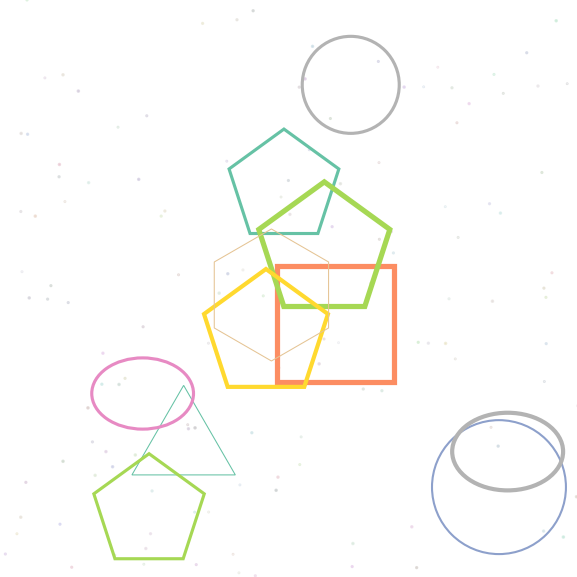[{"shape": "triangle", "thickness": 0.5, "radius": 0.52, "center": [0.318, 0.228]}, {"shape": "pentagon", "thickness": 1.5, "radius": 0.5, "center": [0.492, 0.676]}, {"shape": "square", "thickness": 2.5, "radius": 0.5, "center": [0.581, 0.438]}, {"shape": "circle", "thickness": 1, "radius": 0.58, "center": [0.864, 0.156]}, {"shape": "oval", "thickness": 1.5, "radius": 0.44, "center": [0.247, 0.318]}, {"shape": "pentagon", "thickness": 2.5, "radius": 0.6, "center": [0.562, 0.565]}, {"shape": "pentagon", "thickness": 1.5, "radius": 0.5, "center": [0.258, 0.113]}, {"shape": "pentagon", "thickness": 2, "radius": 0.56, "center": [0.461, 0.42]}, {"shape": "hexagon", "thickness": 0.5, "radius": 0.57, "center": [0.47, 0.488]}, {"shape": "circle", "thickness": 1.5, "radius": 0.42, "center": [0.607, 0.852]}, {"shape": "oval", "thickness": 2, "radius": 0.48, "center": [0.879, 0.217]}]